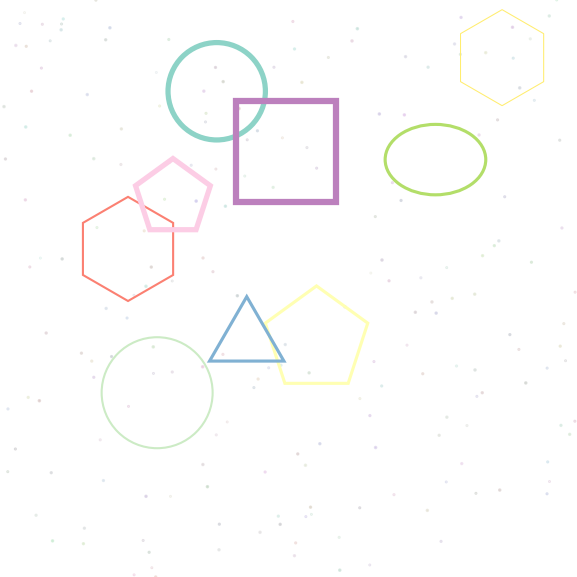[{"shape": "circle", "thickness": 2.5, "radius": 0.42, "center": [0.375, 0.841]}, {"shape": "pentagon", "thickness": 1.5, "radius": 0.47, "center": [0.548, 0.411]}, {"shape": "hexagon", "thickness": 1, "radius": 0.45, "center": [0.222, 0.568]}, {"shape": "triangle", "thickness": 1.5, "radius": 0.37, "center": [0.427, 0.411]}, {"shape": "oval", "thickness": 1.5, "radius": 0.44, "center": [0.754, 0.723]}, {"shape": "pentagon", "thickness": 2.5, "radius": 0.34, "center": [0.299, 0.656]}, {"shape": "square", "thickness": 3, "radius": 0.44, "center": [0.495, 0.736]}, {"shape": "circle", "thickness": 1, "radius": 0.48, "center": [0.272, 0.319]}, {"shape": "hexagon", "thickness": 0.5, "radius": 0.42, "center": [0.869, 0.899]}]